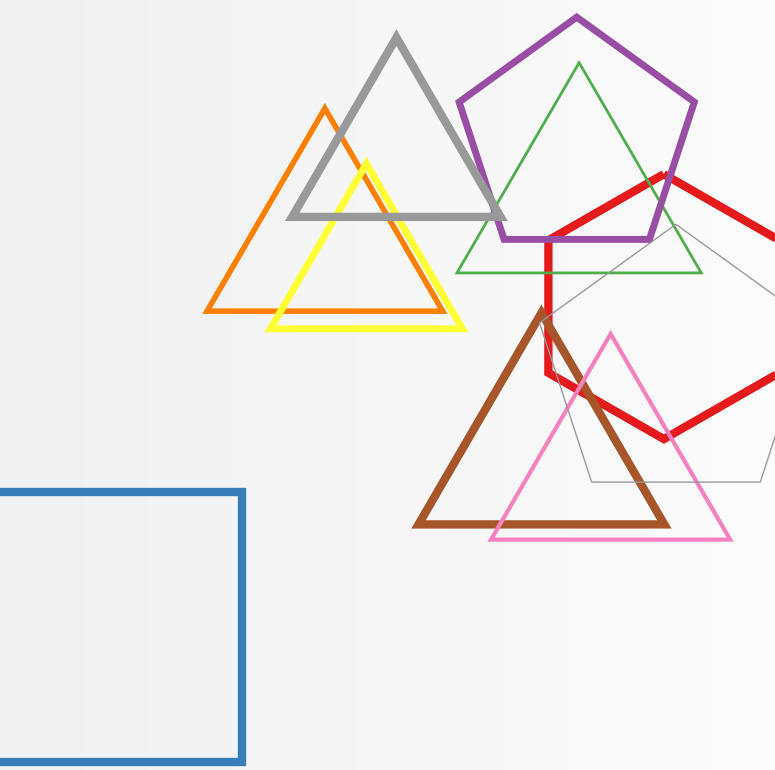[{"shape": "hexagon", "thickness": 3, "radius": 0.86, "center": [0.857, 0.602]}, {"shape": "square", "thickness": 3, "radius": 0.88, "center": [0.137, 0.186]}, {"shape": "triangle", "thickness": 1, "radius": 0.91, "center": [0.747, 0.737]}, {"shape": "pentagon", "thickness": 2.5, "radius": 0.8, "center": [0.744, 0.818]}, {"shape": "triangle", "thickness": 2, "radius": 0.88, "center": [0.419, 0.684]}, {"shape": "triangle", "thickness": 2.5, "radius": 0.71, "center": [0.473, 0.645]}, {"shape": "triangle", "thickness": 3, "radius": 0.92, "center": [0.699, 0.411]}, {"shape": "triangle", "thickness": 1.5, "radius": 0.89, "center": [0.788, 0.388]}, {"shape": "pentagon", "thickness": 0.5, "radius": 0.93, "center": [0.872, 0.524]}, {"shape": "triangle", "thickness": 3, "radius": 0.78, "center": [0.511, 0.796]}]